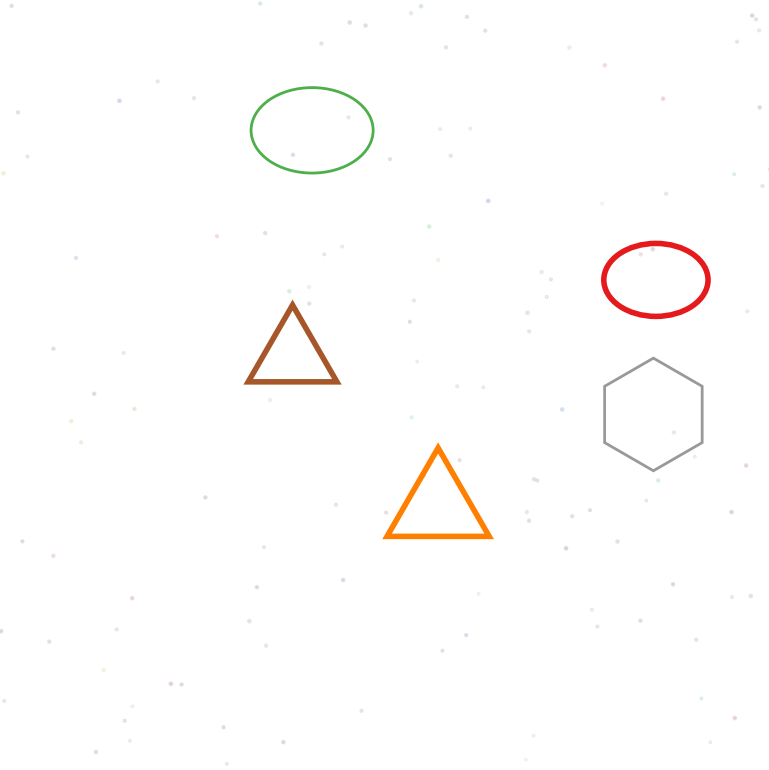[{"shape": "oval", "thickness": 2, "radius": 0.34, "center": [0.852, 0.636]}, {"shape": "oval", "thickness": 1, "radius": 0.4, "center": [0.405, 0.831]}, {"shape": "triangle", "thickness": 2, "radius": 0.38, "center": [0.569, 0.342]}, {"shape": "triangle", "thickness": 2, "radius": 0.33, "center": [0.38, 0.537]}, {"shape": "hexagon", "thickness": 1, "radius": 0.37, "center": [0.849, 0.462]}]